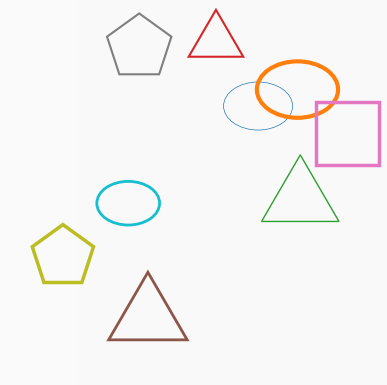[{"shape": "oval", "thickness": 0.5, "radius": 0.45, "center": [0.666, 0.725]}, {"shape": "oval", "thickness": 3, "radius": 0.52, "center": [0.768, 0.767]}, {"shape": "triangle", "thickness": 1, "radius": 0.58, "center": [0.775, 0.482]}, {"shape": "triangle", "thickness": 1.5, "radius": 0.41, "center": [0.557, 0.893]}, {"shape": "triangle", "thickness": 2, "radius": 0.59, "center": [0.382, 0.176]}, {"shape": "square", "thickness": 2.5, "radius": 0.41, "center": [0.897, 0.653]}, {"shape": "pentagon", "thickness": 1.5, "radius": 0.44, "center": [0.359, 0.878]}, {"shape": "pentagon", "thickness": 2.5, "radius": 0.42, "center": [0.162, 0.333]}, {"shape": "oval", "thickness": 2, "radius": 0.4, "center": [0.331, 0.472]}]